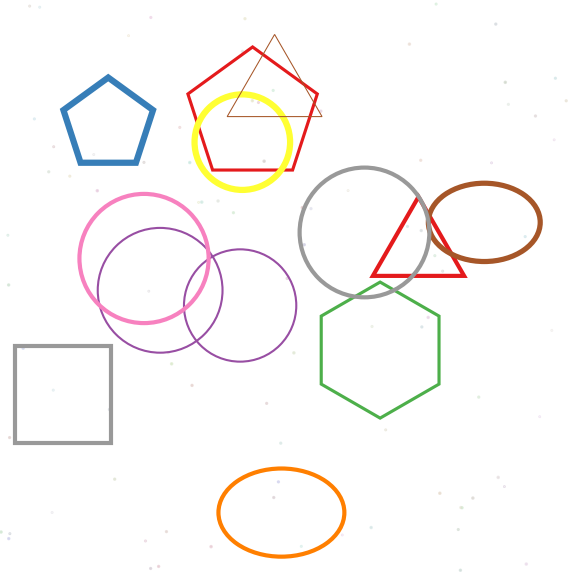[{"shape": "triangle", "thickness": 2, "radius": 0.46, "center": [0.725, 0.567]}, {"shape": "pentagon", "thickness": 1.5, "radius": 0.59, "center": [0.437, 0.8]}, {"shape": "pentagon", "thickness": 3, "radius": 0.41, "center": [0.187, 0.783]}, {"shape": "hexagon", "thickness": 1.5, "radius": 0.59, "center": [0.658, 0.393]}, {"shape": "circle", "thickness": 1, "radius": 0.54, "center": [0.277, 0.496]}, {"shape": "circle", "thickness": 1, "radius": 0.49, "center": [0.416, 0.47]}, {"shape": "oval", "thickness": 2, "radius": 0.55, "center": [0.487, 0.112]}, {"shape": "circle", "thickness": 3, "radius": 0.41, "center": [0.42, 0.753]}, {"shape": "oval", "thickness": 2.5, "radius": 0.48, "center": [0.839, 0.614]}, {"shape": "triangle", "thickness": 0.5, "radius": 0.47, "center": [0.476, 0.845]}, {"shape": "circle", "thickness": 2, "radius": 0.56, "center": [0.249, 0.552]}, {"shape": "square", "thickness": 2, "radius": 0.42, "center": [0.109, 0.316]}, {"shape": "circle", "thickness": 2, "radius": 0.56, "center": [0.631, 0.597]}]